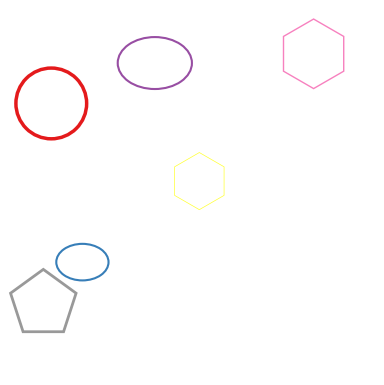[{"shape": "circle", "thickness": 2.5, "radius": 0.46, "center": [0.133, 0.731]}, {"shape": "oval", "thickness": 1.5, "radius": 0.34, "center": [0.214, 0.319]}, {"shape": "oval", "thickness": 1.5, "radius": 0.48, "center": [0.402, 0.836]}, {"shape": "hexagon", "thickness": 0.5, "radius": 0.37, "center": [0.518, 0.53]}, {"shape": "hexagon", "thickness": 1, "radius": 0.45, "center": [0.815, 0.86]}, {"shape": "pentagon", "thickness": 2, "radius": 0.45, "center": [0.113, 0.211]}]